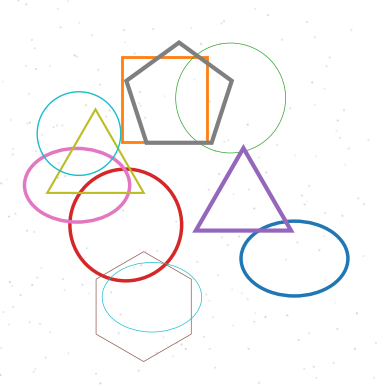[{"shape": "oval", "thickness": 2.5, "radius": 0.69, "center": [0.765, 0.328]}, {"shape": "square", "thickness": 2, "radius": 0.55, "center": [0.427, 0.742]}, {"shape": "circle", "thickness": 0.5, "radius": 0.71, "center": [0.599, 0.745]}, {"shape": "circle", "thickness": 2.5, "radius": 0.73, "center": [0.327, 0.416]}, {"shape": "triangle", "thickness": 3, "radius": 0.71, "center": [0.632, 0.472]}, {"shape": "hexagon", "thickness": 0.5, "radius": 0.71, "center": [0.373, 0.204]}, {"shape": "oval", "thickness": 2.5, "radius": 0.68, "center": [0.2, 0.519]}, {"shape": "pentagon", "thickness": 3, "radius": 0.72, "center": [0.465, 0.746]}, {"shape": "triangle", "thickness": 1.5, "radius": 0.72, "center": [0.248, 0.571]}, {"shape": "circle", "thickness": 1, "radius": 0.54, "center": [0.205, 0.653]}, {"shape": "oval", "thickness": 0.5, "radius": 0.65, "center": [0.395, 0.228]}]